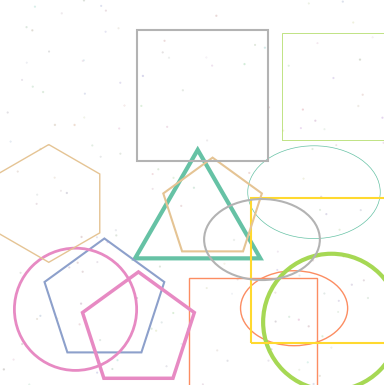[{"shape": "triangle", "thickness": 3, "radius": 0.94, "center": [0.514, 0.423]}, {"shape": "oval", "thickness": 0.5, "radius": 0.86, "center": [0.816, 0.501]}, {"shape": "square", "thickness": 1, "radius": 0.83, "center": [0.657, 0.113]}, {"shape": "oval", "thickness": 1, "radius": 0.7, "center": [0.764, 0.199]}, {"shape": "pentagon", "thickness": 1.5, "radius": 0.82, "center": [0.271, 0.217]}, {"shape": "circle", "thickness": 2, "radius": 0.79, "center": [0.196, 0.197]}, {"shape": "pentagon", "thickness": 2.5, "radius": 0.76, "center": [0.36, 0.141]}, {"shape": "square", "thickness": 0.5, "radius": 0.69, "center": [0.87, 0.776]}, {"shape": "circle", "thickness": 3, "radius": 0.89, "center": [0.861, 0.163]}, {"shape": "square", "thickness": 1.5, "radius": 0.94, "center": [0.841, 0.297]}, {"shape": "pentagon", "thickness": 1.5, "radius": 0.67, "center": [0.552, 0.456]}, {"shape": "hexagon", "thickness": 1, "radius": 0.76, "center": [0.127, 0.472]}, {"shape": "square", "thickness": 1.5, "radius": 0.85, "center": [0.525, 0.753]}, {"shape": "oval", "thickness": 1.5, "radius": 0.75, "center": [0.68, 0.378]}]